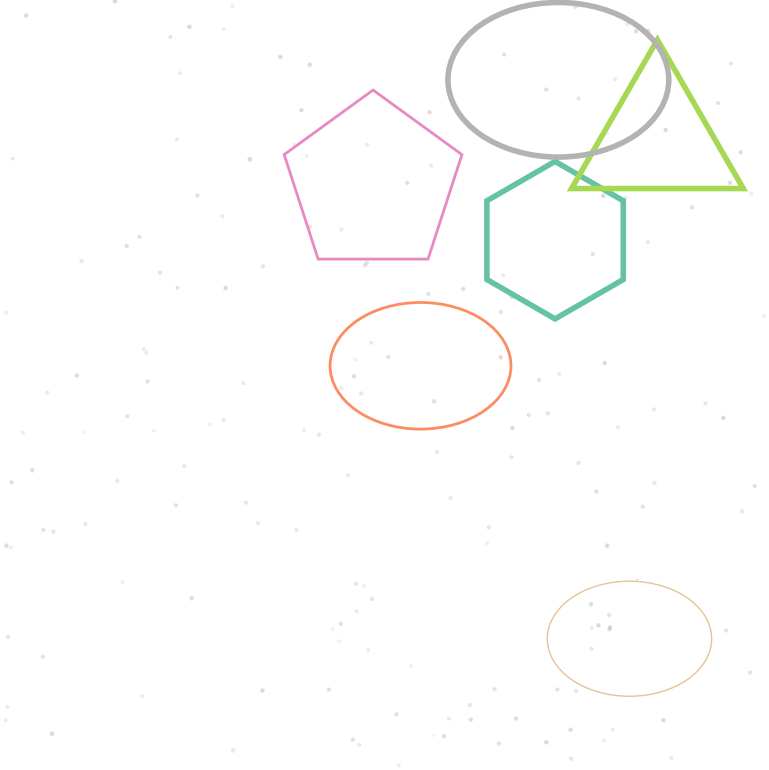[{"shape": "hexagon", "thickness": 2, "radius": 0.51, "center": [0.721, 0.688]}, {"shape": "oval", "thickness": 1, "radius": 0.59, "center": [0.546, 0.525]}, {"shape": "pentagon", "thickness": 1, "radius": 0.61, "center": [0.485, 0.762]}, {"shape": "triangle", "thickness": 2, "radius": 0.64, "center": [0.854, 0.82]}, {"shape": "oval", "thickness": 0.5, "radius": 0.53, "center": [0.817, 0.17]}, {"shape": "oval", "thickness": 2, "radius": 0.72, "center": [0.725, 0.896]}]